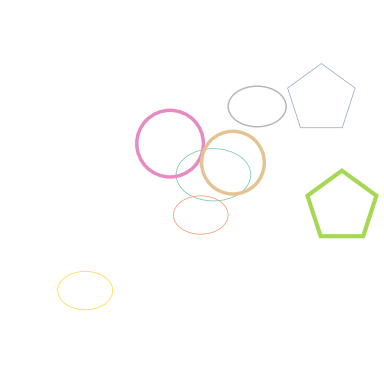[{"shape": "oval", "thickness": 0.5, "radius": 0.49, "center": [0.554, 0.546]}, {"shape": "oval", "thickness": 0.5, "radius": 0.36, "center": [0.521, 0.442]}, {"shape": "pentagon", "thickness": 0.5, "radius": 0.46, "center": [0.835, 0.743]}, {"shape": "circle", "thickness": 2.5, "radius": 0.43, "center": [0.442, 0.627]}, {"shape": "pentagon", "thickness": 3, "radius": 0.47, "center": [0.888, 0.463]}, {"shape": "oval", "thickness": 0.5, "radius": 0.36, "center": [0.221, 0.245]}, {"shape": "circle", "thickness": 2.5, "radius": 0.41, "center": [0.605, 0.578]}, {"shape": "oval", "thickness": 1, "radius": 0.38, "center": [0.668, 0.723]}]